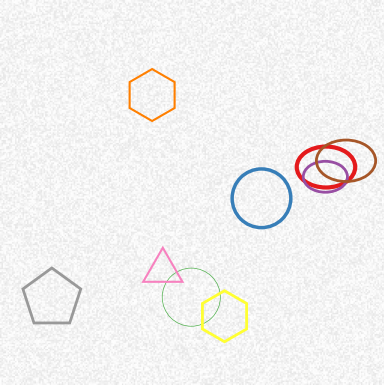[{"shape": "oval", "thickness": 3, "radius": 0.38, "center": [0.847, 0.566]}, {"shape": "circle", "thickness": 2.5, "radius": 0.38, "center": [0.679, 0.485]}, {"shape": "circle", "thickness": 0.5, "radius": 0.38, "center": [0.497, 0.228]}, {"shape": "oval", "thickness": 2, "radius": 0.29, "center": [0.845, 0.541]}, {"shape": "hexagon", "thickness": 1.5, "radius": 0.34, "center": [0.395, 0.753]}, {"shape": "hexagon", "thickness": 2, "radius": 0.33, "center": [0.583, 0.179]}, {"shape": "oval", "thickness": 2, "radius": 0.38, "center": [0.899, 0.582]}, {"shape": "triangle", "thickness": 1.5, "radius": 0.29, "center": [0.423, 0.298]}, {"shape": "pentagon", "thickness": 2, "radius": 0.39, "center": [0.135, 0.225]}]